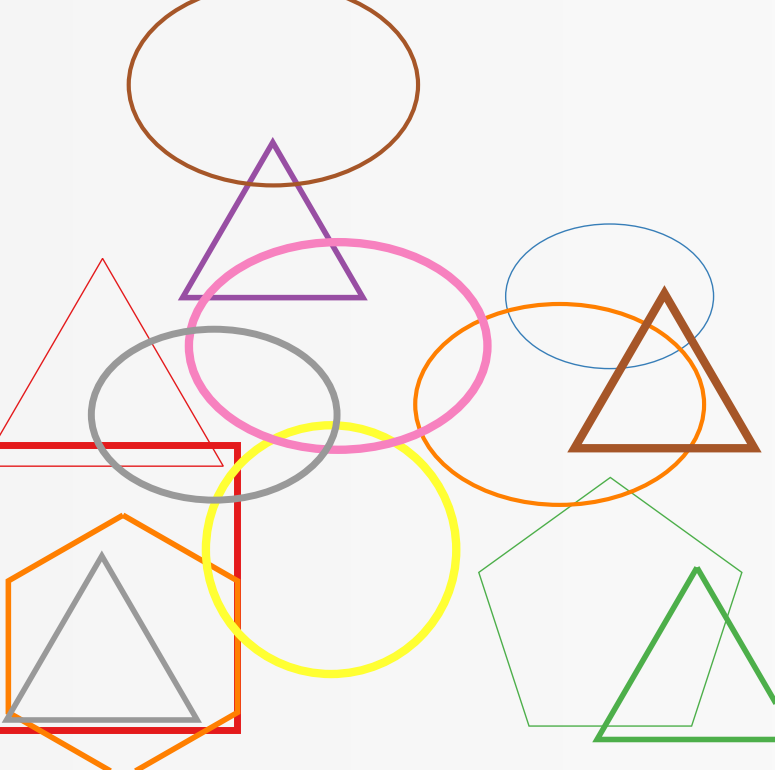[{"shape": "square", "thickness": 2.5, "radius": 0.93, "center": [0.121, 0.236]}, {"shape": "triangle", "thickness": 0.5, "radius": 0.9, "center": [0.132, 0.485]}, {"shape": "oval", "thickness": 0.5, "radius": 0.67, "center": [0.787, 0.615]}, {"shape": "pentagon", "thickness": 0.5, "radius": 0.89, "center": [0.788, 0.201]}, {"shape": "triangle", "thickness": 2, "radius": 0.74, "center": [0.899, 0.114]}, {"shape": "triangle", "thickness": 2, "radius": 0.67, "center": [0.352, 0.681]}, {"shape": "hexagon", "thickness": 2, "radius": 0.85, "center": [0.159, 0.16]}, {"shape": "oval", "thickness": 1.5, "radius": 0.93, "center": [0.722, 0.475]}, {"shape": "circle", "thickness": 3, "radius": 0.81, "center": [0.427, 0.286]}, {"shape": "oval", "thickness": 1.5, "radius": 0.93, "center": [0.353, 0.89]}, {"shape": "triangle", "thickness": 3, "radius": 0.67, "center": [0.857, 0.485]}, {"shape": "oval", "thickness": 3, "radius": 0.96, "center": [0.436, 0.551]}, {"shape": "oval", "thickness": 2.5, "radius": 0.79, "center": [0.276, 0.461]}, {"shape": "triangle", "thickness": 2, "radius": 0.71, "center": [0.131, 0.136]}]